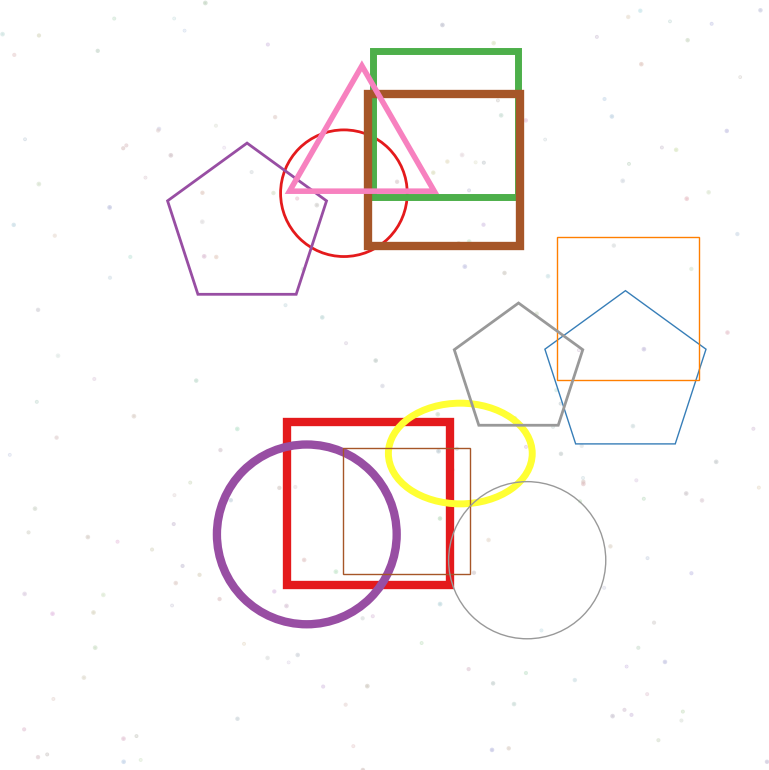[{"shape": "circle", "thickness": 1, "radius": 0.41, "center": [0.447, 0.749]}, {"shape": "square", "thickness": 3, "radius": 0.53, "center": [0.478, 0.346]}, {"shape": "pentagon", "thickness": 0.5, "radius": 0.55, "center": [0.812, 0.512]}, {"shape": "square", "thickness": 2.5, "radius": 0.47, "center": [0.579, 0.839]}, {"shape": "circle", "thickness": 3, "radius": 0.58, "center": [0.398, 0.306]}, {"shape": "pentagon", "thickness": 1, "radius": 0.54, "center": [0.321, 0.706]}, {"shape": "square", "thickness": 0.5, "radius": 0.46, "center": [0.816, 0.599]}, {"shape": "oval", "thickness": 2.5, "radius": 0.47, "center": [0.598, 0.411]}, {"shape": "square", "thickness": 3, "radius": 0.49, "center": [0.577, 0.779]}, {"shape": "square", "thickness": 0.5, "radius": 0.41, "center": [0.528, 0.336]}, {"shape": "triangle", "thickness": 2, "radius": 0.54, "center": [0.47, 0.806]}, {"shape": "circle", "thickness": 0.5, "radius": 0.51, "center": [0.685, 0.272]}, {"shape": "pentagon", "thickness": 1, "radius": 0.44, "center": [0.673, 0.519]}]